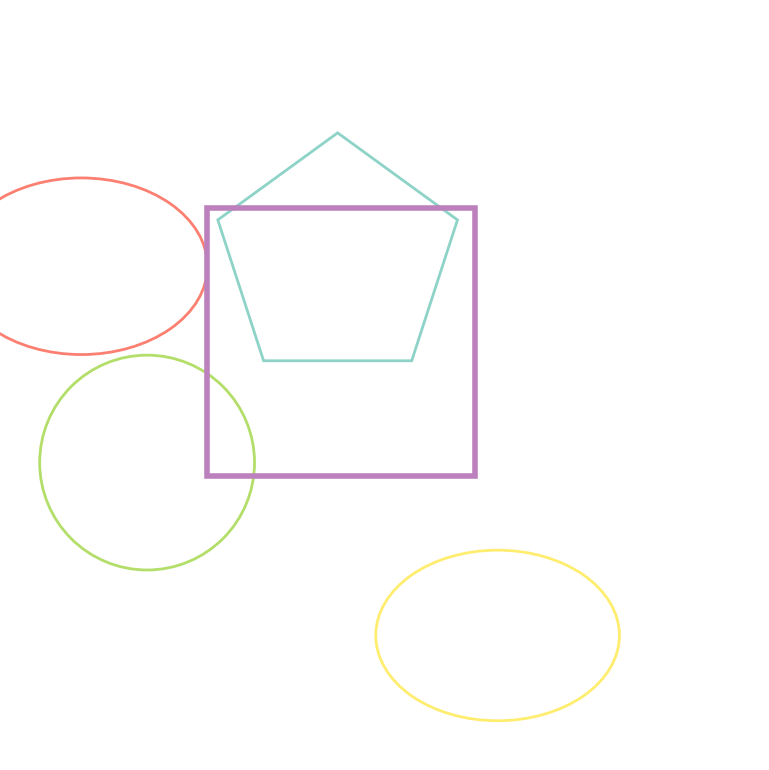[{"shape": "pentagon", "thickness": 1, "radius": 0.82, "center": [0.439, 0.664]}, {"shape": "oval", "thickness": 1, "radius": 0.82, "center": [0.106, 0.654]}, {"shape": "circle", "thickness": 1, "radius": 0.7, "center": [0.191, 0.399]}, {"shape": "square", "thickness": 2, "radius": 0.87, "center": [0.443, 0.556]}, {"shape": "oval", "thickness": 1, "radius": 0.79, "center": [0.646, 0.175]}]